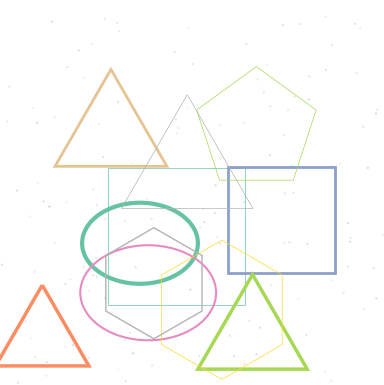[{"shape": "oval", "thickness": 3, "radius": 0.75, "center": [0.364, 0.368]}, {"shape": "square", "thickness": 0.5, "radius": 0.89, "center": [0.458, 0.386]}, {"shape": "triangle", "thickness": 2.5, "radius": 0.7, "center": [0.11, 0.12]}, {"shape": "square", "thickness": 2, "radius": 0.69, "center": [0.731, 0.429]}, {"shape": "oval", "thickness": 1.5, "radius": 0.88, "center": [0.385, 0.24]}, {"shape": "pentagon", "thickness": 0.5, "radius": 0.82, "center": [0.666, 0.664]}, {"shape": "triangle", "thickness": 2.5, "radius": 0.82, "center": [0.656, 0.123]}, {"shape": "hexagon", "thickness": 0.5, "radius": 0.9, "center": [0.576, 0.195]}, {"shape": "triangle", "thickness": 2, "radius": 0.84, "center": [0.288, 0.652]}, {"shape": "triangle", "thickness": 0.5, "radius": 0.99, "center": [0.486, 0.557]}, {"shape": "hexagon", "thickness": 1, "radius": 0.72, "center": [0.4, 0.264]}]